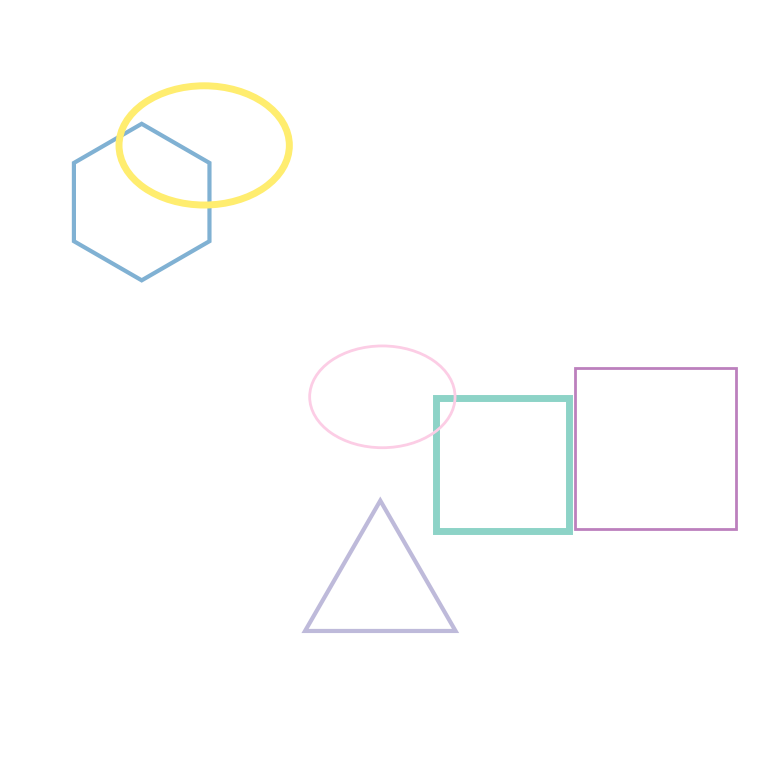[{"shape": "square", "thickness": 2.5, "radius": 0.43, "center": [0.653, 0.396]}, {"shape": "triangle", "thickness": 1.5, "radius": 0.56, "center": [0.494, 0.237]}, {"shape": "hexagon", "thickness": 1.5, "radius": 0.51, "center": [0.184, 0.738]}, {"shape": "oval", "thickness": 1, "radius": 0.47, "center": [0.497, 0.485]}, {"shape": "square", "thickness": 1, "radius": 0.52, "center": [0.851, 0.417]}, {"shape": "oval", "thickness": 2.5, "radius": 0.55, "center": [0.265, 0.811]}]